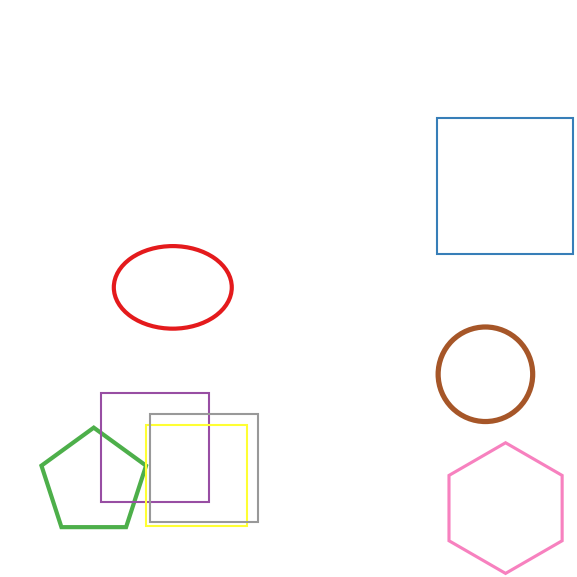[{"shape": "oval", "thickness": 2, "radius": 0.51, "center": [0.299, 0.502]}, {"shape": "square", "thickness": 1, "radius": 0.59, "center": [0.874, 0.677]}, {"shape": "pentagon", "thickness": 2, "radius": 0.48, "center": [0.162, 0.163]}, {"shape": "square", "thickness": 1, "radius": 0.47, "center": [0.268, 0.224]}, {"shape": "square", "thickness": 1, "radius": 0.44, "center": [0.34, 0.176]}, {"shape": "circle", "thickness": 2.5, "radius": 0.41, "center": [0.841, 0.351]}, {"shape": "hexagon", "thickness": 1.5, "radius": 0.57, "center": [0.875, 0.119]}, {"shape": "square", "thickness": 1, "radius": 0.47, "center": [0.354, 0.188]}]